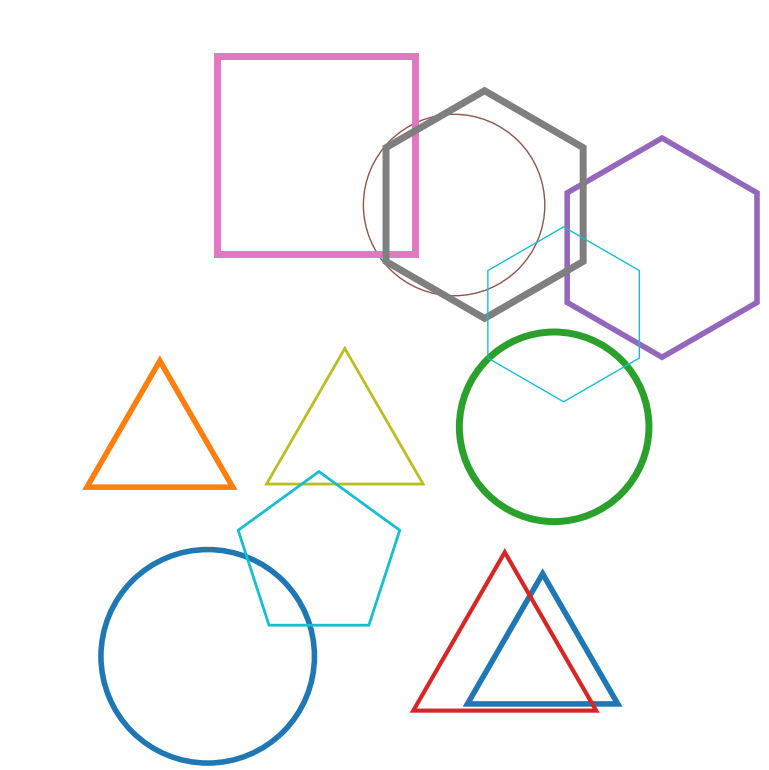[{"shape": "circle", "thickness": 2, "radius": 0.69, "center": [0.27, 0.148]}, {"shape": "triangle", "thickness": 2, "radius": 0.56, "center": [0.705, 0.142]}, {"shape": "triangle", "thickness": 2, "radius": 0.55, "center": [0.208, 0.422]}, {"shape": "circle", "thickness": 2.5, "radius": 0.62, "center": [0.72, 0.446]}, {"shape": "triangle", "thickness": 1.5, "radius": 0.69, "center": [0.656, 0.146]}, {"shape": "hexagon", "thickness": 2, "radius": 0.71, "center": [0.86, 0.678]}, {"shape": "circle", "thickness": 0.5, "radius": 0.59, "center": [0.59, 0.734]}, {"shape": "square", "thickness": 2.5, "radius": 0.64, "center": [0.41, 0.798]}, {"shape": "hexagon", "thickness": 2.5, "radius": 0.74, "center": [0.629, 0.734]}, {"shape": "triangle", "thickness": 1, "radius": 0.59, "center": [0.448, 0.43]}, {"shape": "pentagon", "thickness": 1, "radius": 0.55, "center": [0.414, 0.277]}, {"shape": "hexagon", "thickness": 0.5, "radius": 0.57, "center": [0.732, 0.592]}]